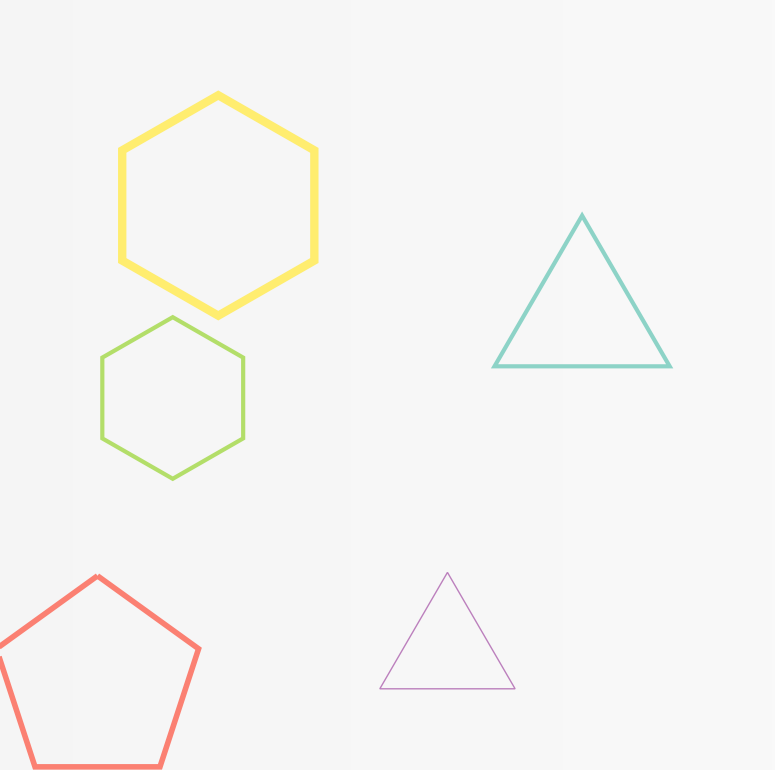[{"shape": "triangle", "thickness": 1.5, "radius": 0.65, "center": [0.751, 0.59]}, {"shape": "pentagon", "thickness": 2, "radius": 0.69, "center": [0.126, 0.115]}, {"shape": "hexagon", "thickness": 1.5, "radius": 0.52, "center": [0.223, 0.483]}, {"shape": "triangle", "thickness": 0.5, "radius": 0.5, "center": [0.577, 0.156]}, {"shape": "hexagon", "thickness": 3, "radius": 0.72, "center": [0.282, 0.733]}]